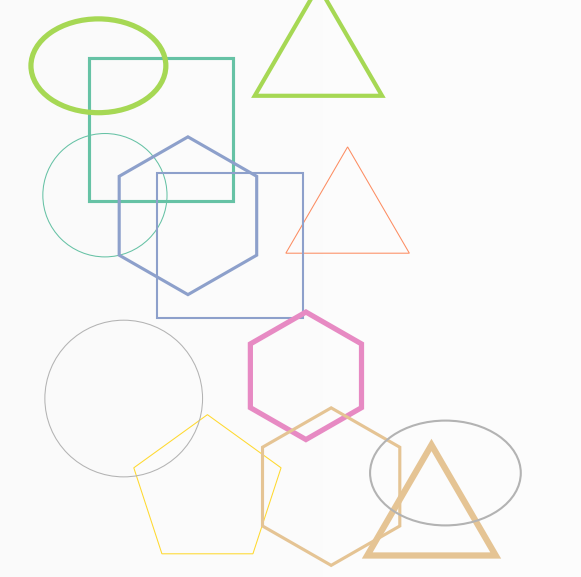[{"shape": "square", "thickness": 1.5, "radius": 0.62, "center": [0.278, 0.775]}, {"shape": "circle", "thickness": 0.5, "radius": 0.53, "center": [0.181, 0.661]}, {"shape": "triangle", "thickness": 0.5, "radius": 0.61, "center": [0.598, 0.622]}, {"shape": "square", "thickness": 1, "radius": 0.63, "center": [0.396, 0.574]}, {"shape": "hexagon", "thickness": 1.5, "radius": 0.68, "center": [0.323, 0.626]}, {"shape": "hexagon", "thickness": 2.5, "radius": 0.55, "center": [0.526, 0.348]}, {"shape": "oval", "thickness": 2.5, "radius": 0.58, "center": [0.169, 0.885]}, {"shape": "triangle", "thickness": 2, "radius": 0.63, "center": [0.548, 0.897]}, {"shape": "pentagon", "thickness": 0.5, "radius": 0.67, "center": [0.357, 0.148]}, {"shape": "hexagon", "thickness": 1.5, "radius": 0.68, "center": [0.57, 0.157]}, {"shape": "triangle", "thickness": 3, "radius": 0.64, "center": [0.742, 0.101]}, {"shape": "circle", "thickness": 0.5, "radius": 0.68, "center": [0.213, 0.309]}, {"shape": "oval", "thickness": 1, "radius": 0.65, "center": [0.766, 0.18]}]